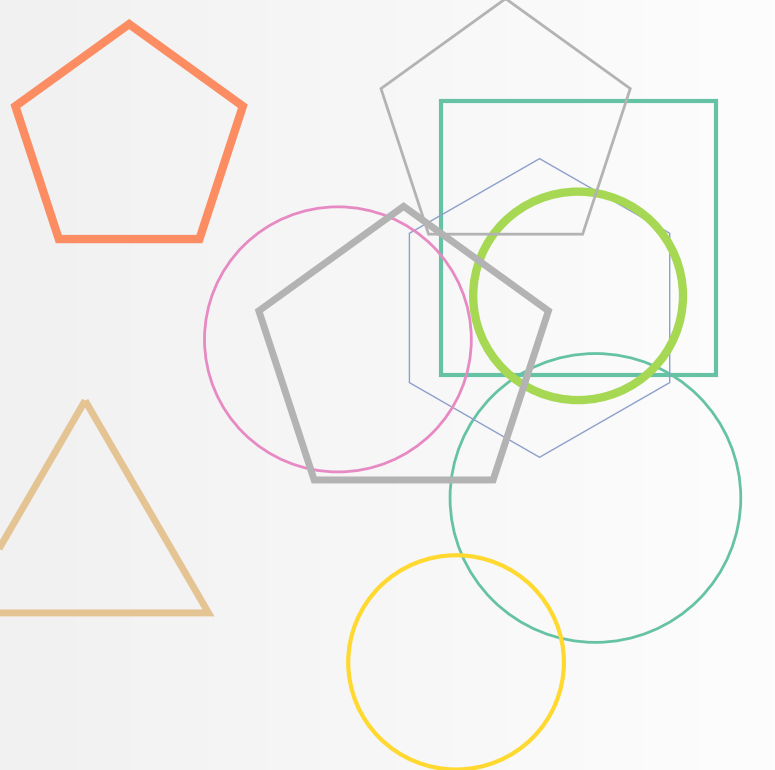[{"shape": "circle", "thickness": 1, "radius": 0.94, "center": [0.768, 0.353]}, {"shape": "square", "thickness": 1.5, "radius": 0.89, "center": [0.747, 0.691]}, {"shape": "pentagon", "thickness": 3, "radius": 0.77, "center": [0.167, 0.814]}, {"shape": "hexagon", "thickness": 0.5, "radius": 0.97, "center": [0.696, 0.6]}, {"shape": "circle", "thickness": 1, "radius": 0.86, "center": [0.436, 0.559]}, {"shape": "circle", "thickness": 3, "radius": 0.68, "center": [0.746, 0.616]}, {"shape": "circle", "thickness": 1.5, "radius": 0.7, "center": [0.588, 0.14]}, {"shape": "triangle", "thickness": 2.5, "radius": 0.92, "center": [0.11, 0.296]}, {"shape": "pentagon", "thickness": 1, "radius": 0.85, "center": [0.652, 0.833]}, {"shape": "pentagon", "thickness": 2.5, "radius": 0.98, "center": [0.521, 0.536]}]